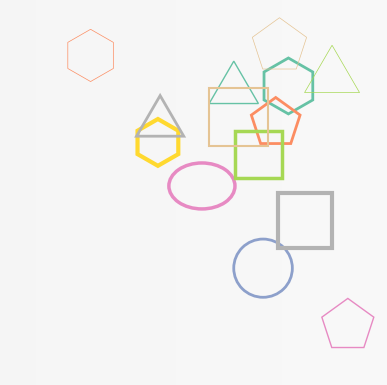[{"shape": "hexagon", "thickness": 2, "radius": 0.36, "center": [0.744, 0.777]}, {"shape": "triangle", "thickness": 1, "radius": 0.37, "center": [0.603, 0.768]}, {"shape": "hexagon", "thickness": 0.5, "radius": 0.34, "center": [0.234, 0.856]}, {"shape": "pentagon", "thickness": 2, "radius": 0.33, "center": [0.712, 0.681]}, {"shape": "circle", "thickness": 2, "radius": 0.38, "center": [0.679, 0.303]}, {"shape": "oval", "thickness": 2.5, "radius": 0.43, "center": [0.521, 0.517]}, {"shape": "pentagon", "thickness": 1, "radius": 0.35, "center": [0.898, 0.154]}, {"shape": "triangle", "thickness": 0.5, "radius": 0.41, "center": [0.857, 0.8]}, {"shape": "square", "thickness": 2.5, "radius": 0.31, "center": [0.667, 0.598]}, {"shape": "hexagon", "thickness": 3, "radius": 0.3, "center": [0.408, 0.63]}, {"shape": "pentagon", "thickness": 0.5, "radius": 0.37, "center": [0.721, 0.88]}, {"shape": "square", "thickness": 1.5, "radius": 0.38, "center": [0.615, 0.695]}, {"shape": "square", "thickness": 3, "radius": 0.35, "center": [0.787, 0.427]}, {"shape": "triangle", "thickness": 2, "radius": 0.35, "center": [0.413, 0.681]}]